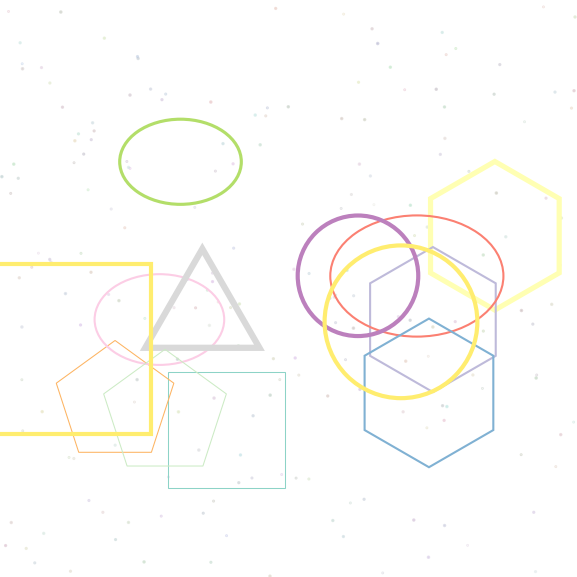[{"shape": "square", "thickness": 0.5, "radius": 0.51, "center": [0.392, 0.255]}, {"shape": "hexagon", "thickness": 2.5, "radius": 0.64, "center": [0.857, 0.591]}, {"shape": "hexagon", "thickness": 1, "radius": 0.63, "center": [0.75, 0.446]}, {"shape": "oval", "thickness": 1, "radius": 0.75, "center": [0.722, 0.521]}, {"shape": "hexagon", "thickness": 1, "radius": 0.64, "center": [0.743, 0.319]}, {"shape": "pentagon", "thickness": 0.5, "radius": 0.54, "center": [0.199, 0.303]}, {"shape": "oval", "thickness": 1.5, "radius": 0.53, "center": [0.313, 0.719]}, {"shape": "oval", "thickness": 1, "radius": 0.56, "center": [0.276, 0.446]}, {"shape": "triangle", "thickness": 3, "radius": 0.57, "center": [0.35, 0.454]}, {"shape": "circle", "thickness": 2, "radius": 0.52, "center": [0.62, 0.522]}, {"shape": "pentagon", "thickness": 0.5, "radius": 0.56, "center": [0.286, 0.283]}, {"shape": "circle", "thickness": 2, "radius": 0.66, "center": [0.694, 0.442]}, {"shape": "square", "thickness": 2, "radius": 0.74, "center": [0.114, 0.395]}]